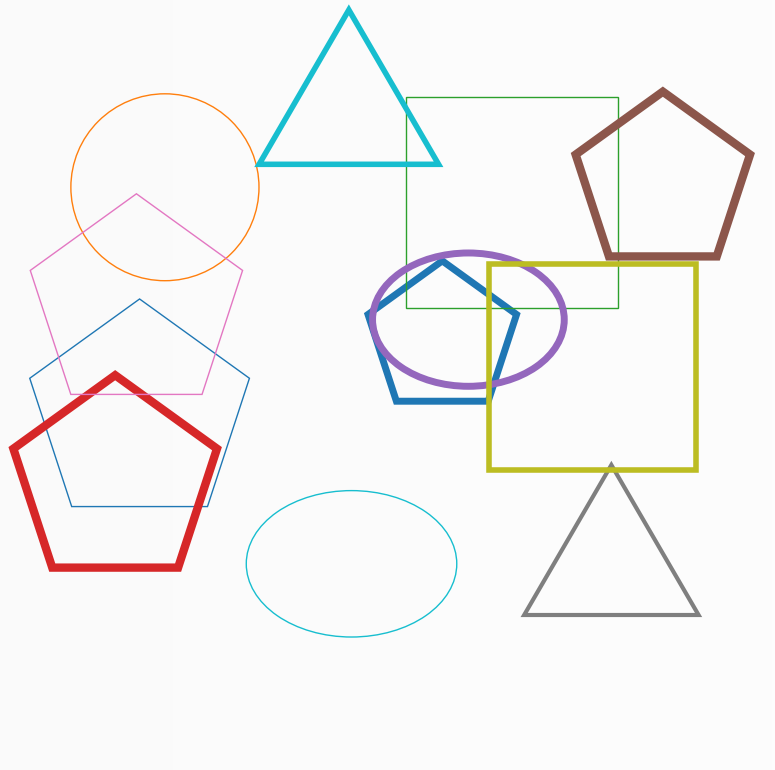[{"shape": "pentagon", "thickness": 2.5, "radius": 0.5, "center": [0.571, 0.56]}, {"shape": "pentagon", "thickness": 0.5, "radius": 0.75, "center": [0.18, 0.463]}, {"shape": "circle", "thickness": 0.5, "radius": 0.61, "center": [0.213, 0.757]}, {"shape": "square", "thickness": 0.5, "radius": 0.69, "center": [0.66, 0.737]}, {"shape": "pentagon", "thickness": 3, "radius": 0.69, "center": [0.149, 0.375]}, {"shape": "oval", "thickness": 2.5, "radius": 0.62, "center": [0.604, 0.585]}, {"shape": "pentagon", "thickness": 3, "radius": 0.59, "center": [0.855, 0.763]}, {"shape": "pentagon", "thickness": 0.5, "radius": 0.72, "center": [0.176, 0.604]}, {"shape": "triangle", "thickness": 1.5, "radius": 0.65, "center": [0.789, 0.266]}, {"shape": "square", "thickness": 2, "radius": 0.67, "center": [0.764, 0.524]}, {"shape": "triangle", "thickness": 2, "radius": 0.67, "center": [0.45, 0.853]}, {"shape": "oval", "thickness": 0.5, "radius": 0.68, "center": [0.454, 0.268]}]